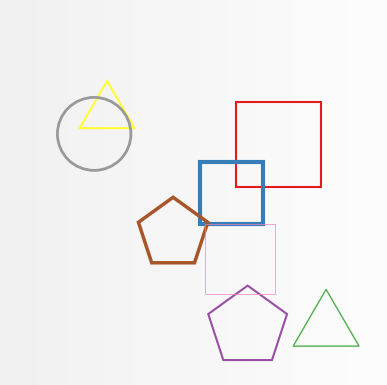[{"shape": "square", "thickness": 1.5, "radius": 0.55, "center": [0.719, 0.624]}, {"shape": "square", "thickness": 3, "radius": 0.41, "center": [0.597, 0.499]}, {"shape": "triangle", "thickness": 1, "radius": 0.49, "center": [0.842, 0.15]}, {"shape": "pentagon", "thickness": 1.5, "radius": 0.53, "center": [0.639, 0.151]}, {"shape": "triangle", "thickness": 1.5, "radius": 0.41, "center": [0.276, 0.708]}, {"shape": "pentagon", "thickness": 2.5, "radius": 0.47, "center": [0.447, 0.394]}, {"shape": "square", "thickness": 0.5, "radius": 0.45, "center": [0.619, 0.327]}, {"shape": "circle", "thickness": 2, "radius": 0.47, "center": [0.243, 0.652]}]